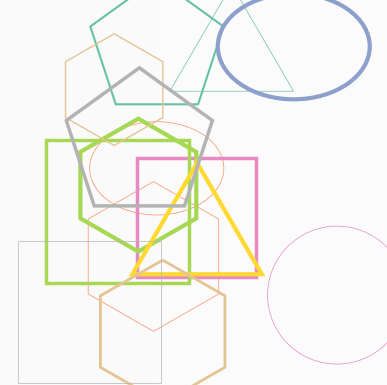[{"shape": "pentagon", "thickness": 1.5, "radius": 0.9, "center": [0.405, 0.875]}, {"shape": "triangle", "thickness": 0.5, "radius": 0.92, "center": [0.598, 0.855]}, {"shape": "oval", "thickness": 0.5, "radius": 0.87, "center": [0.405, 0.563]}, {"shape": "hexagon", "thickness": 0.5, "radius": 0.97, "center": [0.396, 0.334]}, {"shape": "oval", "thickness": 3, "radius": 0.98, "center": [0.758, 0.879]}, {"shape": "circle", "thickness": 0.5, "radius": 0.9, "center": [0.87, 0.234]}, {"shape": "square", "thickness": 2.5, "radius": 0.77, "center": [0.507, 0.435]}, {"shape": "square", "thickness": 2.5, "radius": 0.93, "center": [0.303, 0.451]}, {"shape": "hexagon", "thickness": 3, "radius": 0.86, "center": [0.357, 0.519]}, {"shape": "triangle", "thickness": 3, "radius": 0.96, "center": [0.509, 0.384]}, {"shape": "hexagon", "thickness": 2, "radius": 0.93, "center": [0.42, 0.139]}, {"shape": "hexagon", "thickness": 1, "radius": 0.73, "center": [0.295, 0.767]}, {"shape": "pentagon", "thickness": 2.5, "radius": 0.99, "center": [0.36, 0.626]}, {"shape": "square", "thickness": 0.5, "radius": 0.92, "center": [0.231, 0.19]}]